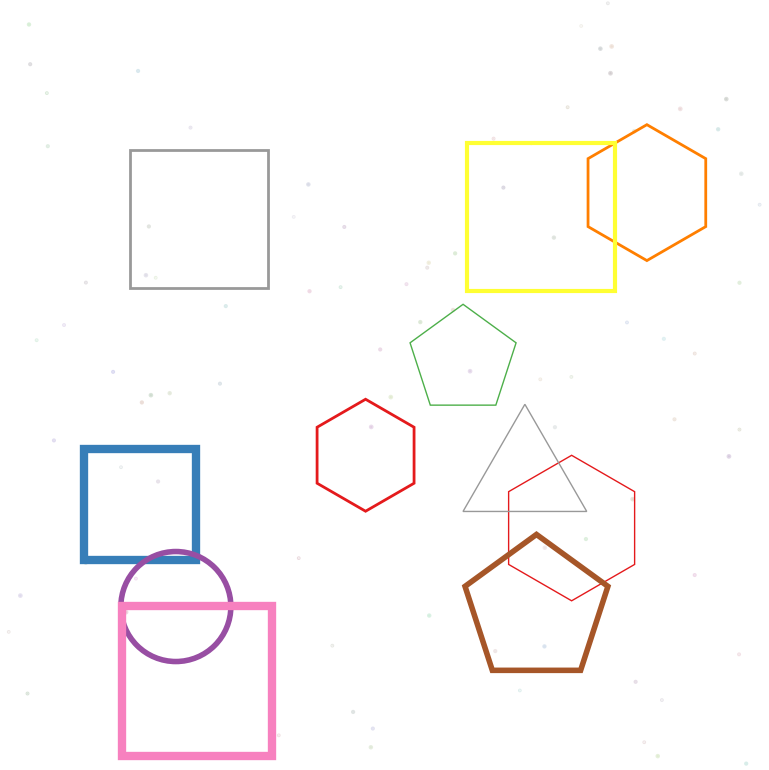[{"shape": "hexagon", "thickness": 1, "radius": 0.36, "center": [0.475, 0.409]}, {"shape": "hexagon", "thickness": 0.5, "radius": 0.47, "center": [0.742, 0.314]}, {"shape": "square", "thickness": 3, "radius": 0.36, "center": [0.182, 0.345]}, {"shape": "pentagon", "thickness": 0.5, "radius": 0.36, "center": [0.601, 0.532]}, {"shape": "circle", "thickness": 2, "radius": 0.36, "center": [0.228, 0.212]}, {"shape": "hexagon", "thickness": 1, "radius": 0.44, "center": [0.84, 0.75]}, {"shape": "square", "thickness": 1.5, "radius": 0.48, "center": [0.703, 0.718]}, {"shape": "pentagon", "thickness": 2, "radius": 0.49, "center": [0.697, 0.208]}, {"shape": "square", "thickness": 3, "radius": 0.49, "center": [0.256, 0.116]}, {"shape": "triangle", "thickness": 0.5, "radius": 0.46, "center": [0.682, 0.382]}, {"shape": "square", "thickness": 1, "radius": 0.45, "center": [0.259, 0.716]}]